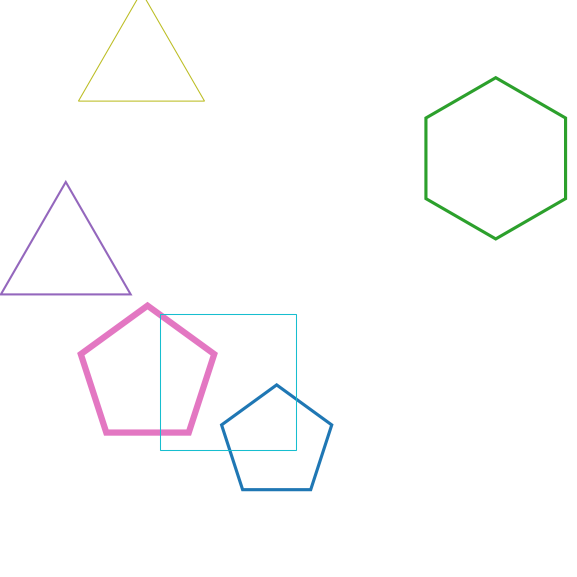[{"shape": "pentagon", "thickness": 1.5, "radius": 0.5, "center": [0.479, 0.232]}, {"shape": "hexagon", "thickness": 1.5, "radius": 0.7, "center": [0.858, 0.725]}, {"shape": "triangle", "thickness": 1, "radius": 0.65, "center": [0.114, 0.554]}, {"shape": "pentagon", "thickness": 3, "radius": 0.61, "center": [0.255, 0.348]}, {"shape": "triangle", "thickness": 0.5, "radius": 0.63, "center": [0.245, 0.887]}, {"shape": "square", "thickness": 0.5, "radius": 0.59, "center": [0.394, 0.338]}]